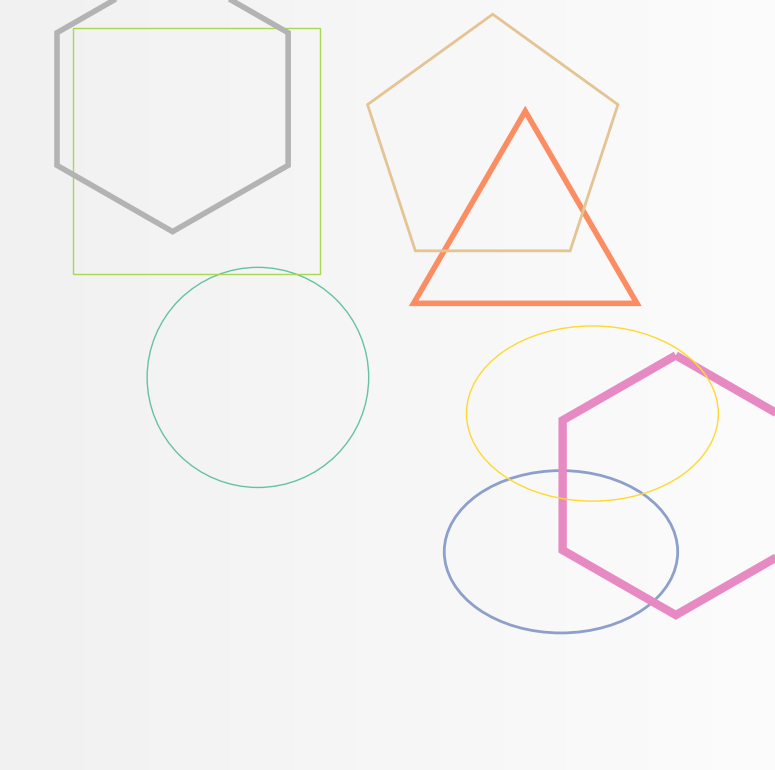[{"shape": "circle", "thickness": 0.5, "radius": 0.71, "center": [0.333, 0.51]}, {"shape": "triangle", "thickness": 2, "radius": 0.83, "center": [0.678, 0.689]}, {"shape": "oval", "thickness": 1, "radius": 0.75, "center": [0.724, 0.283]}, {"shape": "hexagon", "thickness": 3, "radius": 0.84, "center": [0.872, 0.37]}, {"shape": "square", "thickness": 0.5, "radius": 0.8, "center": [0.253, 0.804]}, {"shape": "oval", "thickness": 0.5, "radius": 0.81, "center": [0.764, 0.463]}, {"shape": "pentagon", "thickness": 1, "radius": 0.85, "center": [0.636, 0.812]}, {"shape": "hexagon", "thickness": 2, "radius": 0.86, "center": [0.223, 0.871]}]